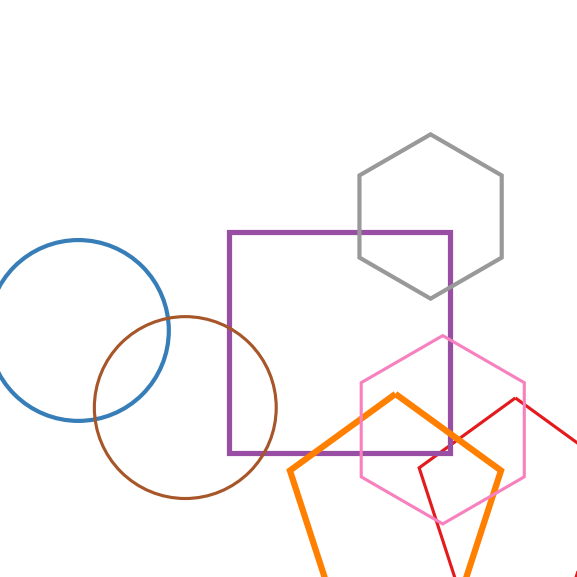[{"shape": "pentagon", "thickness": 1.5, "radius": 0.88, "center": [0.892, 0.135]}, {"shape": "circle", "thickness": 2, "radius": 0.78, "center": [0.136, 0.427]}, {"shape": "square", "thickness": 2.5, "radius": 0.96, "center": [0.588, 0.406]}, {"shape": "pentagon", "thickness": 3, "radius": 0.96, "center": [0.685, 0.125]}, {"shape": "circle", "thickness": 1.5, "radius": 0.79, "center": [0.321, 0.293]}, {"shape": "hexagon", "thickness": 1.5, "radius": 0.82, "center": [0.767, 0.255]}, {"shape": "hexagon", "thickness": 2, "radius": 0.71, "center": [0.746, 0.624]}]